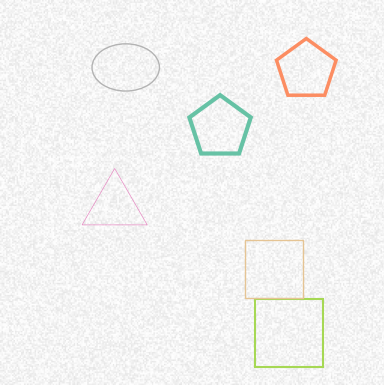[{"shape": "pentagon", "thickness": 3, "radius": 0.42, "center": [0.572, 0.669]}, {"shape": "pentagon", "thickness": 2.5, "radius": 0.41, "center": [0.796, 0.819]}, {"shape": "triangle", "thickness": 0.5, "radius": 0.49, "center": [0.298, 0.465]}, {"shape": "square", "thickness": 1.5, "radius": 0.44, "center": [0.75, 0.135]}, {"shape": "square", "thickness": 1, "radius": 0.38, "center": [0.712, 0.301]}, {"shape": "oval", "thickness": 1, "radius": 0.44, "center": [0.327, 0.825]}]